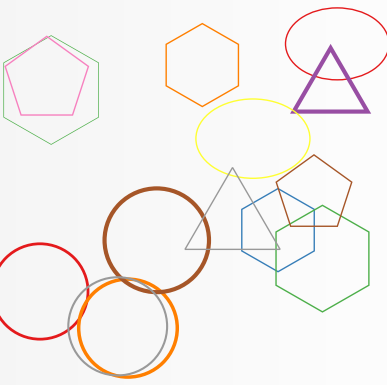[{"shape": "circle", "thickness": 2, "radius": 0.62, "center": [0.103, 0.243]}, {"shape": "oval", "thickness": 1, "radius": 0.67, "center": [0.87, 0.886]}, {"shape": "hexagon", "thickness": 1, "radius": 0.54, "center": [0.717, 0.402]}, {"shape": "hexagon", "thickness": 0.5, "radius": 0.71, "center": [0.132, 0.766]}, {"shape": "hexagon", "thickness": 1, "radius": 0.69, "center": [0.832, 0.328]}, {"shape": "triangle", "thickness": 3, "radius": 0.55, "center": [0.853, 0.765]}, {"shape": "circle", "thickness": 2.5, "radius": 0.64, "center": [0.33, 0.148]}, {"shape": "hexagon", "thickness": 1, "radius": 0.54, "center": [0.522, 0.831]}, {"shape": "oval", "thickness": 1, "radius": 0.74, "center": [0.653, 0.64]}, {"shape": "circle", "thickness": 3, "radius": 0.67, "center": [0.405, 0.376]}, {"shape": "pentagon", "thickness": 1, "radius": 0.51, "center": [0.81, 0.495]}, {"shape": "pentagon", "thickness": 1, "radius": 0.56, "center": [0.121, 0.793]}, {"shape": "circle", "thickness": 1.5, "radius": 0.64, "center": [0.304, 0.152]}, {"shape": "triangle", "thickness": 1, "radius": 0.71, "center": [0.6, 0.423]}]